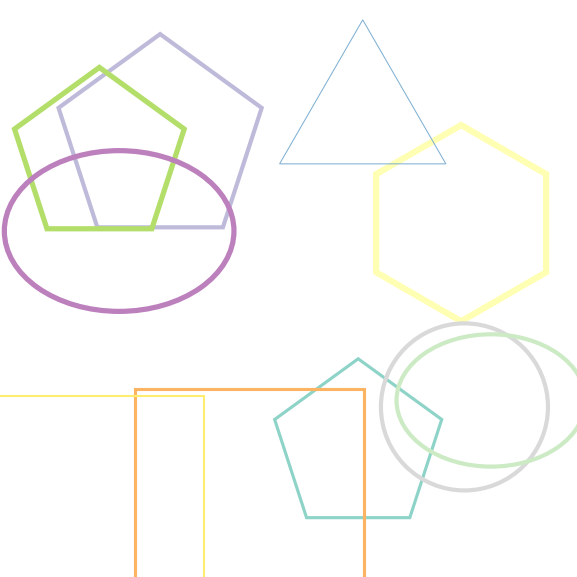[{"shape": "pentagon", "thickness": 1.5, "radius": 0.76, "center": [0.62, 0.226]}, {"shape": "hexagon", "thickness": 3, "radius": 0.85, "center": [0.798, 0.613]}, {"shape": "pentagon", "thickness": 2, "radius": 0.92, "center": [0.277, 0.755]}, {"shape": "triangle", "thickness": 0.5, "radius": 0.83, "center": [0.628, 0.799]}, {"shape": "square", "thickness": 1.5, "radius": 0.99, "center": [0.432, 0.128]}, {"shape": "pentagon", "thickness": 2.5, "radius": 0.77, "center": [0.172, 0.728]}, {"shape": "circle", "thickness": 2, "radius": 0.72, "center": [0.804, 0.295]}, {"shape": "oval", "thickness": 2.5, "radius": 0.99, "center": [0.206, 0.599]}, {"shape": "oval", "thickness": 2, "radius": 0.82, "center": [0.85, 0.306]}, {"shape": "square", "thickness": 1, "radius": 1.0, "center": [0.154, 0.113]}]